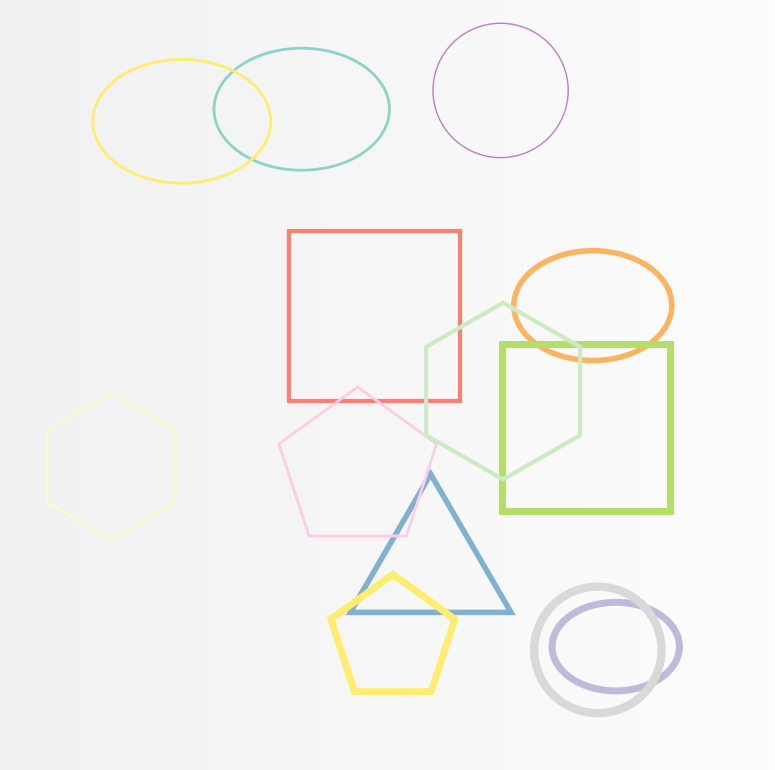[{"shape": "oval", "thickness": 1, "radius": 0.57, "center": [0.389, 0.858]}, {"shape": "hexagon", "thickness": 0.5, "radius": 0.48, "center": [0.144, 0.394]}, {"shape": "oval", "thickness": 2.5, "radius": 0.41, "center": [0.795, 0.16]}, {"shape": "square", "thickness": 1.5, "radius": 0.55, "center": [0.483, 0.59]}, {"shape": "triangle", "thickness": 2, "radius": 0.6, "center": [0.556, 0.265]}, {"shape": "oval", "thickness": 2, "radius": 0.51, "center": [0.765, 0.603]}, {"shape": "square", "thickness": 2.5, "radius": 0.54, "center": [0.756, 0.445]}, {"shape": "pentagon", "thickness": 1, "radius": 0.53, "center": [0.462, 0.39]}, {"shape": "circle", "thickness": 3, "radius": 0.41, "center": [0.771, 0.156]}, {"shape": "circle", "thickness": 0.5, "radius": 0.44, "center": [0.646, 0.883]}, {"shape": "hexagon", "thickness": 1.5, "radius": 0.57, "center": [0.649, 0.492]}, {"shape": "pentagon", "thickness": 2.5, "radius": 0.42, "center": [0.507, 0.17]}, {"shape": "oval", "thickness": 1, "radius": 0.57, "center": [0.235, 0.842]}]